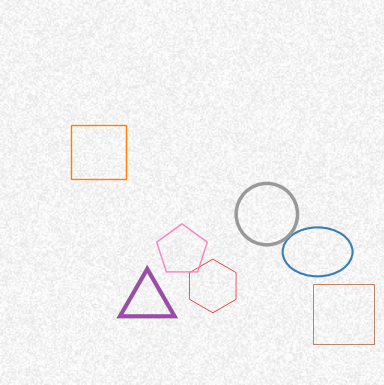[{"shape": "hexagon", "thickness": 0.5, "radius": 0.35, "center": [0.553, 0.257]}, {"shape": "oval", "thickness": 1.5, "radius": 0.45, "center": [0.825, 0.346]}, {"shape": "triangle", "thickness": 3, "radius": 0.41, "center": [0.382, 0.219]}, {"shape": "square", "thickness": 1, "radius": 0.35, "center": [0.256, 0.606]}, {"shape": "square", "thickness": 0.5, "radius": 0.39, "center": [0.892, 0.185]}, {"shape": "pentagon", "thickness": 1, "radius": 0.35, "center": [0.473, 0.35]}, {"shape": "circle", "thickness": 2.5, "radius": 0.4, "center": [0.693, 0.444]}]